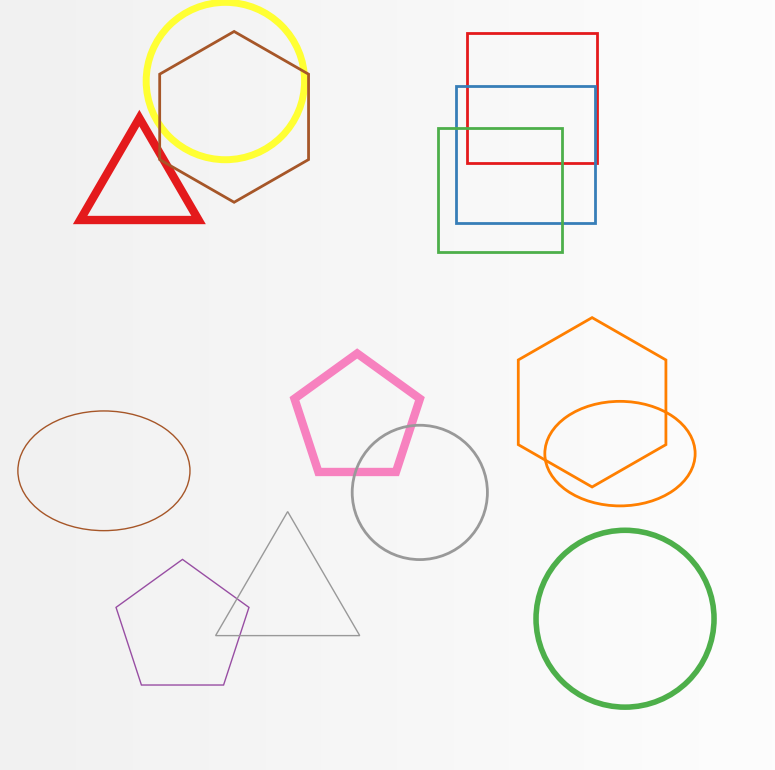[{"shape": "square", "thickness": 1, "radius": 0.42, "center": [0.686, 0.873]}, {"shape": "triangle", "thickness": 3, "radius": 0.44, "center": [0.18, 0.758]}, {"shape": "square", "thickness": 1, "radius": 0.45, "center": [0.678, 0.799]}, {"shape": "circle", "thickness": 2, "radius": 0.57, "center": [0.806, 0.196]}, {"shape": "square", "thickness": 1, "radius": 0.4, "center": [0.645, 0.753]}, {"shape": "pentagon", "thickness": 0.5, "radius": 0.45, "center": [0.235, 0.183]}, {"shape": "hexagon", "thickness": 1, "radius": 0.55, "center": [0.764, 0.478]}, {"shape": "oval", "thickness": 1, "radius": 0.48, "center": [0.8, 0.411]}, {"shape": "circle", "thickness": 2.5, "radius": 0.51, "center": [0.291, 0.895]}, {"shape": "oval", "thickness": 0.5, "radius": 0.56, "center": [0.134, 0.389]}, {"shape": "hexagon", "thickness": 1, "radius": 0.55, "center": [0.302, 0.848]}, {"shape": "pentagon", "thickness": 3, "radius": 0.43, "center": [0.461, 0.456]}, {"shape": "triangle", "thickness": 0.5, "radius": 0.54, "center": [0.371, 0.228]}, {"shape": "circle", "thickness": 1, "radius": 0.44, "center": [0.542, 0.36]}]